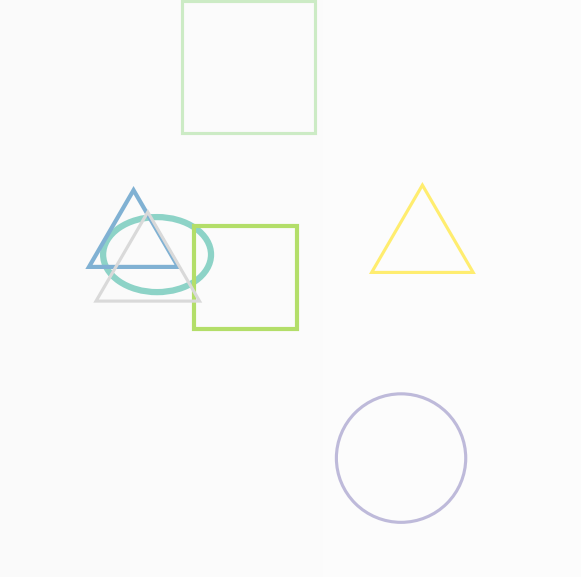[{"shape": "oval", "thickness": 3, "radius": 0.46, "center": [0.27, 0.558]}, {"shape": "circle", "thickness": 1.5, "radius": 0.56, "center": [0.69, 0.206]}, {"shape": "triangle", "thickness": 2, "radius": 0.44, "center": [0.23, 0.581]}, {"shape": "square", "thickness": 2, "radius": 0.44, "center": [0.423, 0.518]}, {"shape": "triangle", "thickness": 1.5, "radius": 0.51, "center": [0.254, 0.529]}, {"shape": "square", "thickness": 1.5, "radius": 0.57, "center": [0.428, 0.883]}, {"shape": "triangle", "thickness": 1.5, "radius": 0.5, "center": [0.727, 0.578]}]